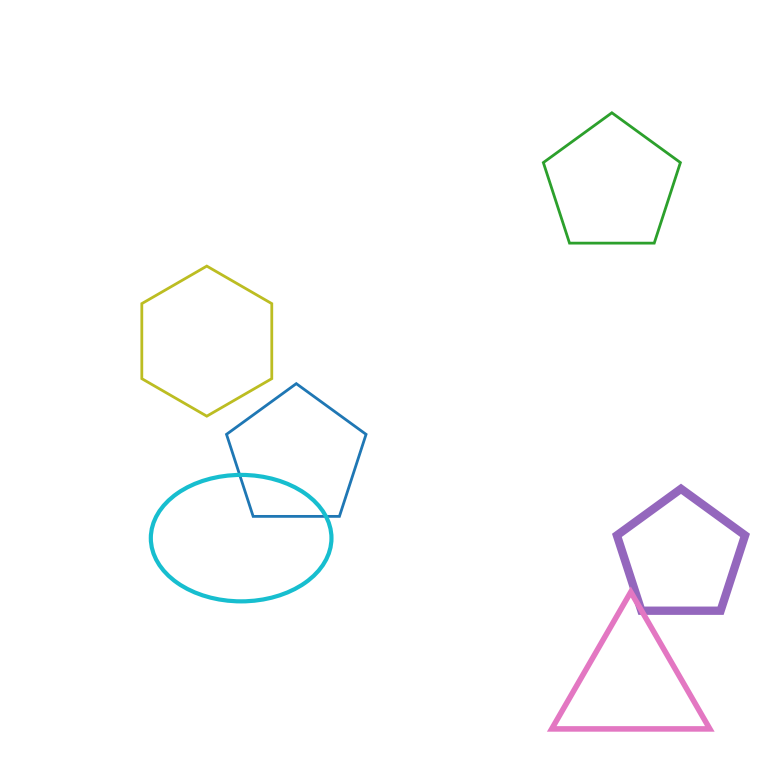[{"shape": "pentagon", "thickness": 1, "radius": 0.48, "center": [0.385, 0.406]}, {"shape": "pentagon", "thickness": 1, "radius": 0.47, "center": [0.795, 0.76]}, {"shape": "pentagon", "thickness": 3, "radius": 0.44, "center": [0.884, 0.278]}, {"shape": "triangle", "thickness": 2, "radius": 0.59, "center": [0.819, 0.113]}, {"shape": "hexagon", "thickness": 1, "radius": 0.49, "center": [0.269, 0.557]}, {"shape": "oval", "thickness": 1.5, "radius": 0.59, "center": [0.313, 0.301]}]